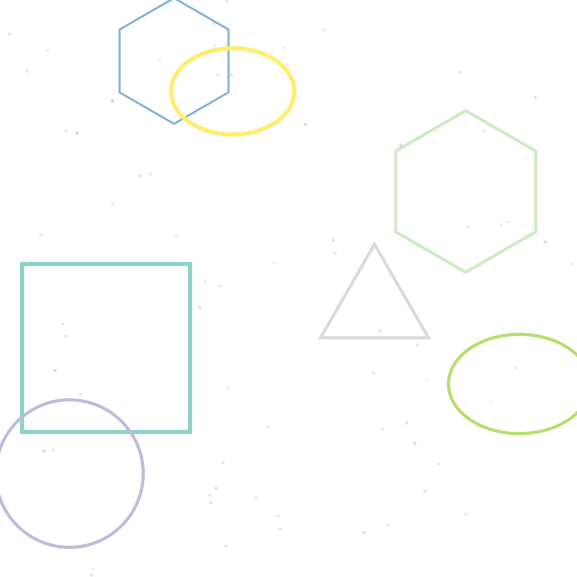[{"shape": "square", "thickness": 2, "radius": 0.73, "center": [0.183, 0.396]}, {"shape": "circle", "thickness": 1.5, "radius": 0.64, "center": [0.12, 0.179]}, {"shape": "hexagon", "thickness": 1, "radius": 0.54, "center": [0.301, 0.894]}, {"shape": "oval", "thickness": 1.5, "radius": 0.61, "center": [0.899, 0.334]}, {"shape": "triangle", "thickness": 1.5, "radius": 0.54, "center": [0.648, 0.468]}, {"shape": "hexagon", "thickness": 1.5, "radius": 0.7, "center": [0.806, 0.668]}, {"shape": "oval", "thickness": 2, "radius": 0.53, "center": [0.403, 0.841]}]